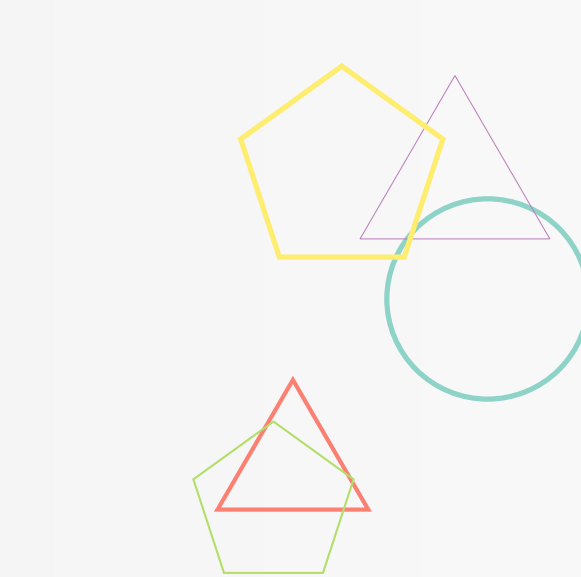[{"shape": "circle", "thickness": 2.5, "radius": 0.87, "center": [0.839, 0.481]}, {"shape": "triangle", "thickness": 2, "radius": 0.75, "center": [0.504, 0.192]}, {"shape": "pentagon", "thickness": 1, "radius": 0.72, "center": [0.47, 0.124]}, {"shape": "triangle", "thickness": 0.5, "radius": 0.94, "center": [0.783, 0.68]}, {"shape": "pentagon", "thickness": 2.5, "radius": 0.91, "center": [0.588, 0.702]}]